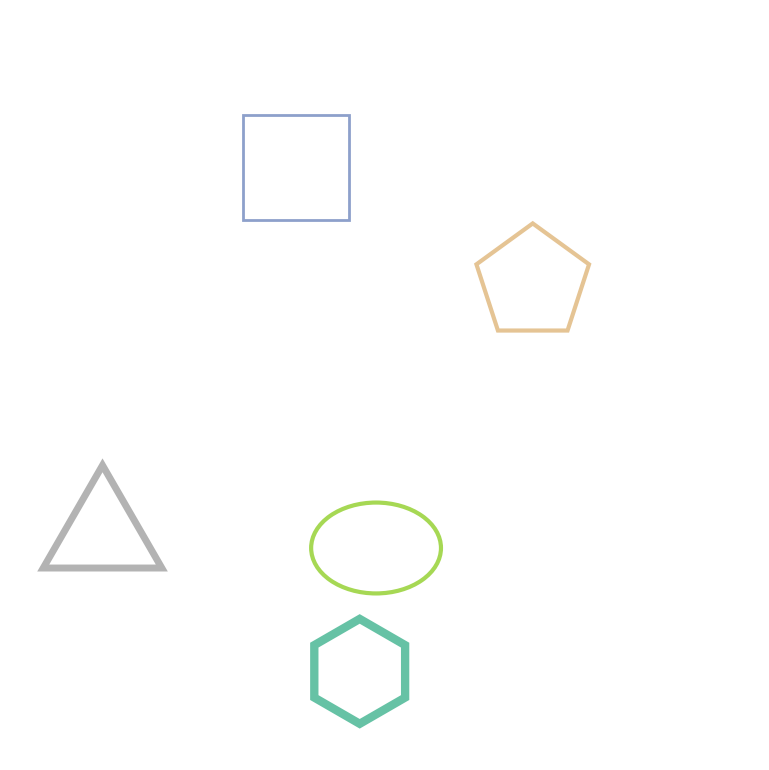[{"shape": "hexagon", "thickness": 3, "radius": 0.34, "center": [0.467, 0.128]}, {"shape": "square", "thickness": 1, "radius": 0.34, "center": [0.385, 0.782]}, {"shape": "oval", "thickness": 1.5, "radius": 0.42, "center": [0.488, 0.288]}, {"shape": "pentagon", "thickness": 1.5, "radius": 0.38, "center": [0.692, 0.633]}, {"shape": "triangle", "thickness": 2.5, "radius": 0.44, "center": [0.133, 0.307]}]